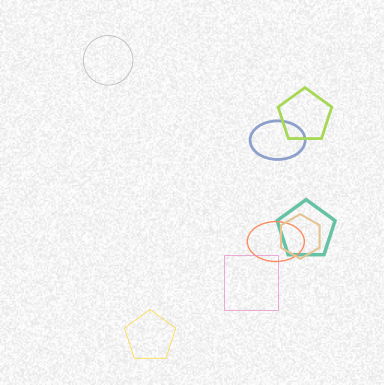[{"shape": "pentagon", "thickness": 2.5, "radius": 0.4, "center": [0.795, 0.402]}, {"shape": "oval", "thickness": 1, "radius": 0.37, "center": [0.716, 0.373]}, {"shape": "oval", "thickness": 2, "radius": 0.36, "center": [0.721, 0.636]}, {"shape": "square", "thickness": 0.5, "radius": 0.35, "center": [0.652, 0.267]}, {"shape": "pentagon", "thickness": 2, "radius": 0.37, "center": [0.792, 0.699]}, {"shape": "pentagon", "thickness": 0.5, "radius": 0.35, "center": [0.39, 0.126]}, {"shape": "hexagon", "thickness": 1.5, "radius": 0.29, "center": [0.78, 0.386]}, {"shape": "circle", "thickness": 0.5, "radius": 0.32, "center": [0.281, 0.843]}]